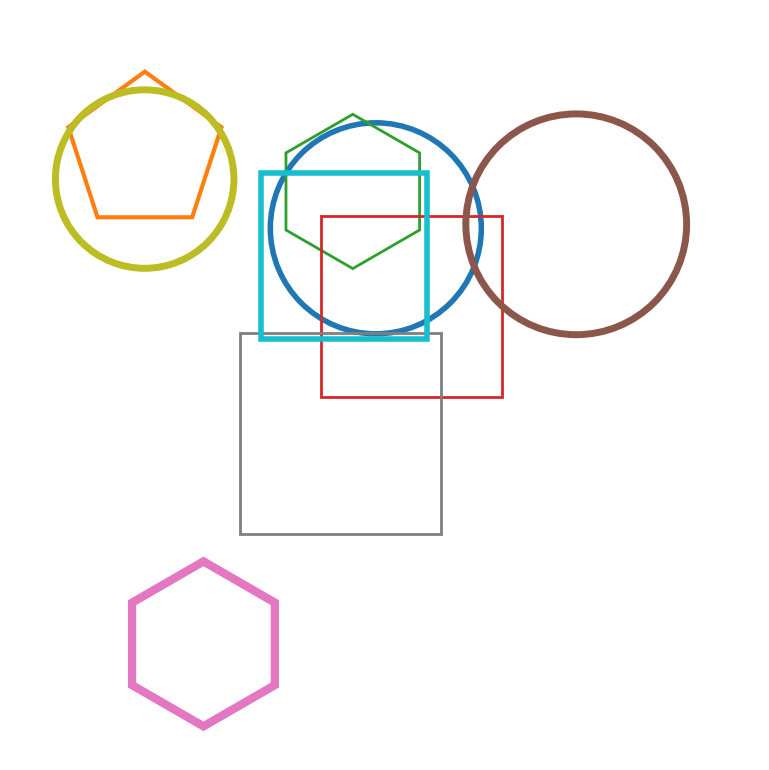[{"shape": "circle", "thickness": 2, "radius": 0.69, "center": [0.488, 0.703]}, {"shape": "pentagon", "thickness": 1.5, "radius": 0.52, "center": [0.188, 0.802]}, {"shape": "hexagon", "thickness": 1, "radius": 0.5, "center": [0.458, 0.751]}, {"shape": "square", "thickness": 1, "radius": 0.59, "center": [0.535, 0.602]}, {"shape": "circle", "thickness": 2.5, "radius": 0.72, "center": [0.748, 0.709]}, {"shape": "hexagon", "thickness": 3, "radius": 0.54, "center": [0.264, 0.164]}, {"shape": "square", "thickness": 1, "radius": 0.65, "center": [0.442, 0.437]}, {"shape": "circle", "thickness": 2.5, "radius": 0.58, "center": [0.188, 0.767]}, {"shape": "square", "thickness": 2, "radius": 0.54, "center": [0.447, 0.668]}]